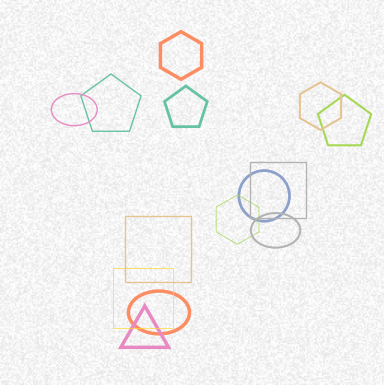[{"shape": "pentagon", "thickness": 1, "radius": 0.41, "center": [0.288, 0.726]}, {"shape": "pentagon", "thickness": 2, "radius": 0.29, "center": [0.483, 0.718]}, {"shape": "hexagon", "thickness": 2.5, "radius": 0.31, "center": [0.47, 0.856]}, {"shape": "oval", "thickness": 2.5, "radius": 0.4, "center": [0.413, 0.188]}, {"shape": "circle", "thickness": 2, "radius": 0.33, "center": [0.686, 0.491]}, {"shape": "oval", "thickness": 1, "radius": 0.3, "center": [0.193, 0.715]}, {"shape": "triangle", "thickness": 2.5, "radius": 0.36, "center": [0.376, 0.134]}, {"shape": "hexagon", "thickness": 0.5, "radius": 0.32, "center": [0.617, 0.43]}, {"shape": "pentagon", "thickness": 1.5, "radius": 0.36, "center": [0.895, 0.681]}, {"shape": "square", "thickness": 0.5, "radius": 0.39, "center": [0.371, 0.226]}, {"shape": "hexagon", "thickness": 1.5, "radius": 0.31, "center": [0.832, 0.724]}, {"shape": "square", "thickness": 1, "radius": 0.43, "center": [0.411, 0.354]}, {"shape": "oval", "thickness": 1.5, "radius": 0.32, "center": [0.716, 0.402]}, {"shape": "square", "thickness": 1, "radius": 0.36, "center": [0.721, 0.506]}]